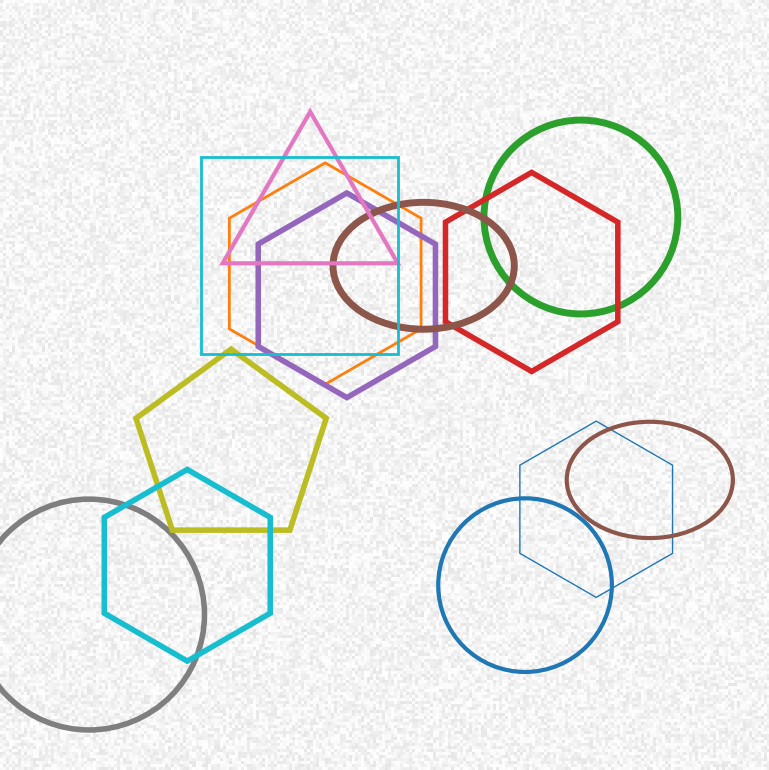[{"shape": "hexagon", "thickness": 0.5, "radius": 0.57, "center": [0.774, 0.339]}, {"shape": "circle", "thickness": 1.5, "radius": 0.56, "center": [0.682, 0.24]}, {"shape": "hexagon", "thickness": 1, "radius": 0.72, "center": [0.422, 0.645]}, {"shape": "circle", "thickness": 2.5, "radius": 0.63, "center": [0.754, 0.718]}, {"shape": "hexagon", "thickness": 2, "radius": 0.65, "center": [0.69, 0.647]}, {"shape": "hexagon", "thickness": 2, "radius": 0.66, "center": [0.45, 0.617]}, {"shape": "oval", "thickness": 1.5, "radius": 0.54, "center": [0.844, 0.377]}, {"shape": "oval", "thickness": 2.5, "radius": 0.59, "center": [0.55, 0.655]}, {"shape": "triangle", "thickness": 1.5, "radius": 0.66, "center": [0.403, 0.724]}, {"shape": "circle", "thickness": 2, "radius": 0.75, "center": [0.116, 0.202]}, {"shape": "pentagon", "thickness": 2, "radius": 0.65, "center": [0.3, 0.417]}, {"shape": "hexagon", "thickness": 2, "radius": 0.62, "center": [0.243, 0.266]}, {"shape": "square", "thickness": 1, "radius": 0.64, "center": [0.389, 0.668]}]